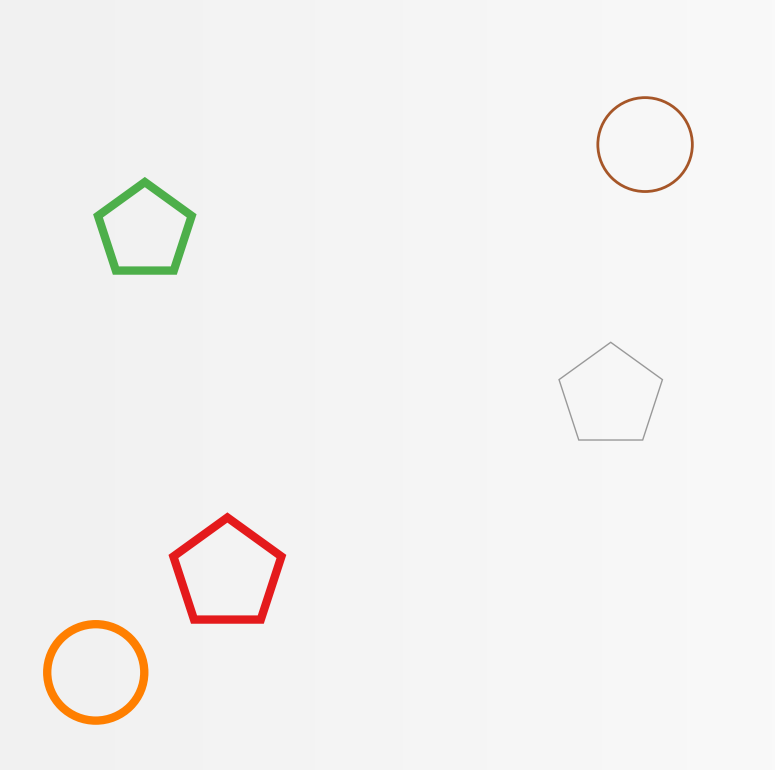[{"shape": "pentagon", "thickness": 3, "radius": 0.37, "center": [0.293, 0.255]}, {"shape": "pentagon", "thickness": 3, "radius": 0.32, "center": [0.187, 0.7]}, {"shape": "circle", "thickness": 3, "radius": 0.31, "center": [0.124, 0.127]}, {"shape": "circle", "thickness": 1, "radius": 0.3, "center": [0.832, 0.812]}, {"shape": "pentagon", "thickness": 0.5, "radius": 0.35, "center": [0.788, 0.485]}]